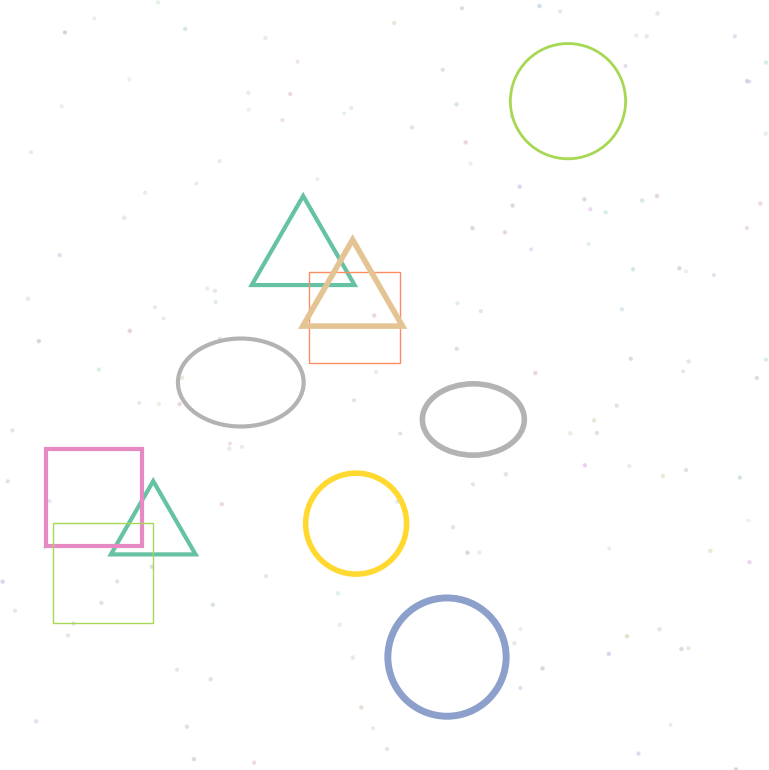[{"shape": "triangle", "thickness": 1.5, "radius": 0.39, "center": [0.394, 0.668]}, {"shape": "triangle", "thickness": 1.5, "radius": 0.32, "center": [0.199, 0.312]}, {"shape": "square", "thickness": 0.5, "radius": 0.29, "center": [0.461, 0.587]}, {"shape": "circle", "thickness": 2.5, "radius": 0.38, "center": [0.581, 0.147]}, {"shape": "square", "thickness": 1.5, "radius": 0.31, "center": [0.122, 0.354]}, {"shape": "square", "thickness": 0.5, "radius": 0.32, "center": [0.134, 0.256]}, {"shape": "circle", "thickness": 1, "radius": 0.37, "center": [0.738, 0.869]}, {"shape": "circle", "thickness": 2, "radius": 0.33, "center": [0.462, 0.32]}, {"shape": "triangle", "thickness": 2, "radius": 0.37, "center": [0.458, 0.614]}, {"shape": "oval", "thickness": 1.5, "radius": 0.41, "center": [0.313, 0.503]}, {"shape": "oval", "thickness": 2, "radius": 0.33, "center": [0.615, 0.455]}]